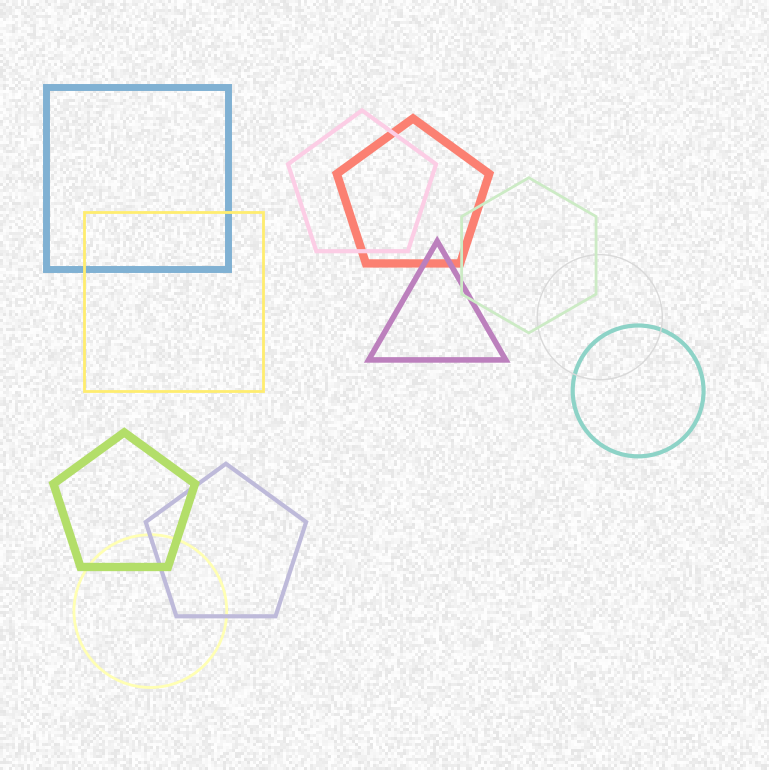[{"shape": "circle", "thickness": 1.5, "radius": 0.42, "center": [0.829, 0.492]}, {"shape": "circle", "thickness": 1, "radius": 0.5, "center": [0.195, 0.206]}, {"shape": "pentagon", "thickness": 1.5, "radius": 0.55, "center": [0.293, 0.288]}, {"shape": "pentagon", "thickness": 3, "radius": 0.52, "center": [0.536, 0.742]}, {"shape": "square", "thickness": 2.5, "radius": 0.59, "center": [0.178, 0.769]}, {"shape": "pentagon", "thickness": 3, "radius": 0.48, "center": [0.161, 0.342]}, {"shape": "pentagon", "thickness": 1.5, "radius": 0.51, "center": [0.47, 0.756]}, {"shape": "circle", "thickness": 0.5, "radius": 0.41, "center": [0.779, 0.588]}, {"shape": "triangle", "thickness": 2, "radius": 0.51, "center": [0.568, 0.584]}, {"shape": "hexagon", "thickness": 1, "radius": 0.5, "center": [0.687, 0.668]}, {"shape": "square", "thickness": 1, "radius": 0.58, "center": [0.226, 0.609]}]